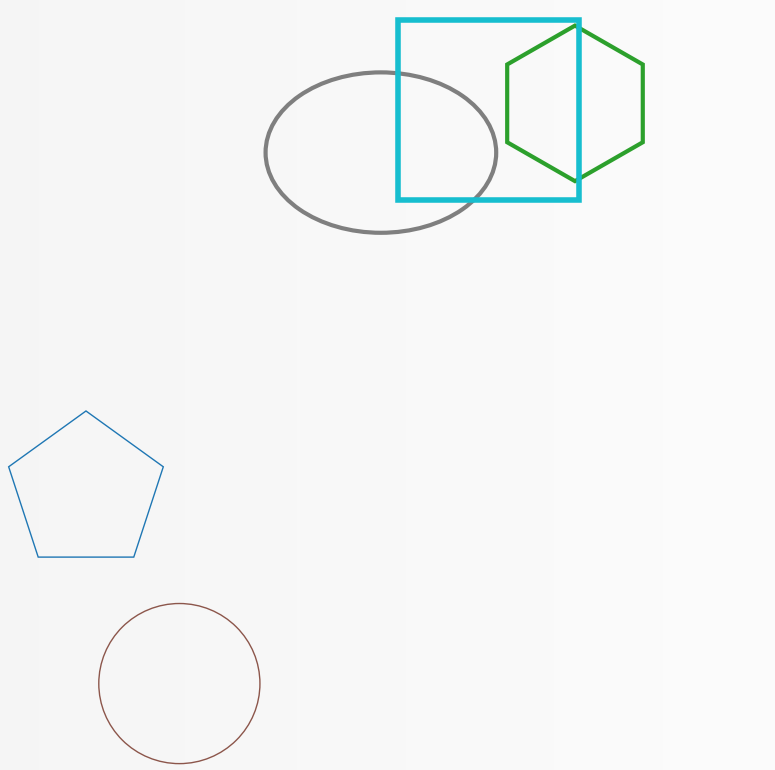[{"shape": "pentagon", "thickness": 0.5, "radius": 0.52, "center": [0.111, 0.361]}, {"shape": "hexagon", "thickness": 1.5, "radius": 0.51, "center": [0.742, 0.866]}, {"shape": "circle", "thickness": 0.5, "radius": 0.52, "center": [0.231, 0.112]}, {"shape": "oval", "thickness": 1.5, "radius": 0.74, "center": [0.491, 0.802]}, {"shape": "square", "thickness": 2, "radius": 0.58, "center": [0.63, 0.857]}]